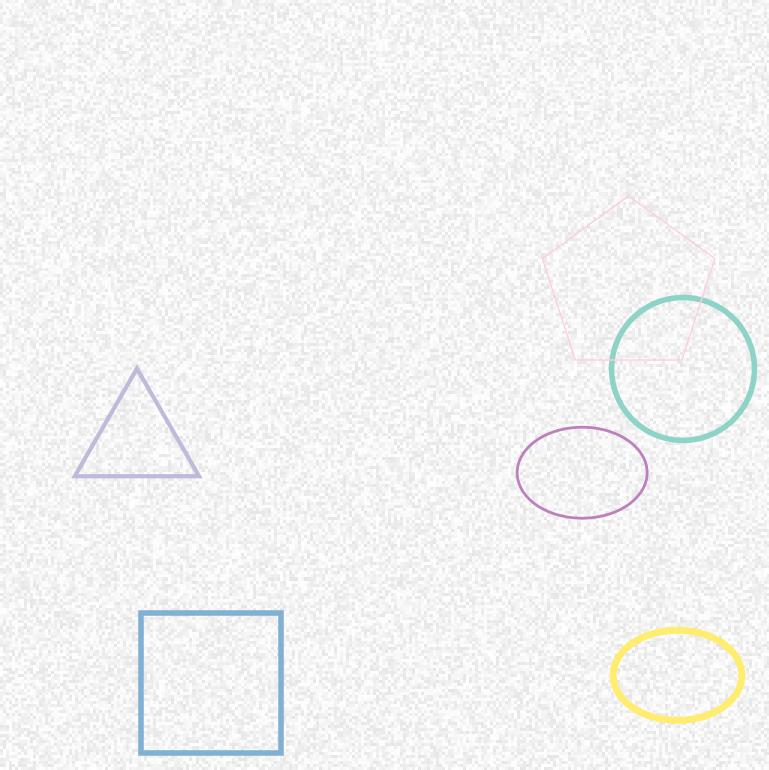[{"shape": "circle", "thickness": 2, "radius": 0.46, "center": [0.887, 0.521]}, {"shape": "triangle", "thickness": 1.5, "radius": 0.47, "center": [0.178, 0.428]}, {"shape": "square", "thickness": 2, "radius": 0.46, "center": [0.274, 0.113]}, {"shape": "pentagon", "thickness": 0.5, "radius": 0.59, "center": [0.816, 0.628]}, {"shape": "oval", "thickness": 1, "radius": 0.42, "center": [0.756, 0.386]}, {"shape": "oval", "thickness": 2.5, "radius": 0.42, "center": [0.88, 0.123]}]